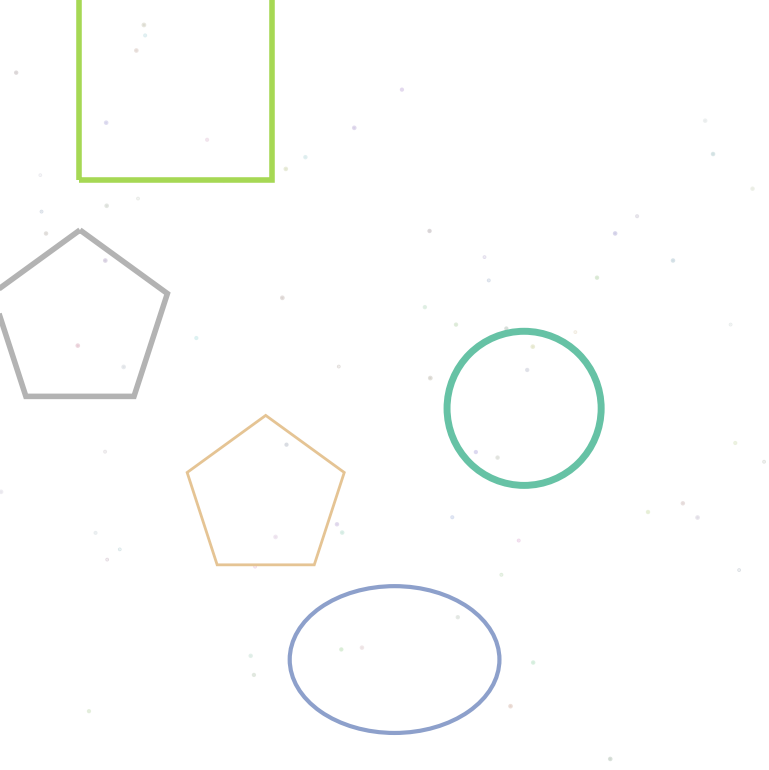[{"shape": "circle", "thickness": 2.5, "radius": 0.5, "center": [0.681, 0.47]}, {"shape": "oval", "thickness": 1.5, "radius": 0.68, "center": [0.512, 0.143]}, {"shape": "square", "thickness": 2, "radius": 0.63, "center": [0.228, 0.892]}, {"shape": "pentagon", "thickness": 1, "radius": 0.54, "center": [0.345, 0.353]}, {"shape": "pentagon", "thickness": 2, "radius": 0.6, "center": [0.104, 0.582]}]